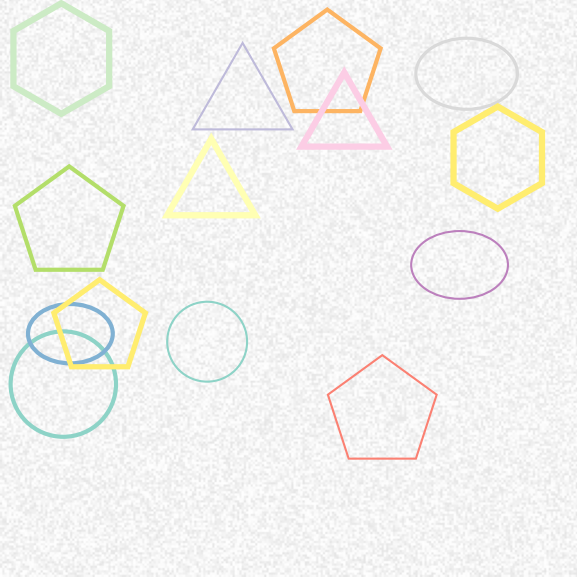[{"shape": "circle", "thickness": 1, "radius": 0.35, "center": [0.359, 0.407]}, {"shape": "circle", "thickness": 2, "radius": 0.46, "center": [0.11, 0.334]}, {"shape": "triangle", "thickness": 3, "radius": 0.44, "center": [0.366, 0.671]}, {"shape": "triangle", "thickness": 1, "radius": 0.5, "center": [0.42, 0.825]}, {"shape": "pentagon", "thickness": 1, "radius": 0.5, "center": [0.662, 0.285]}, {"shape": "oval", "thickness": 2, "radius": 0.37, "center": [0.122, 0.421]}, {"shape": "pentagon", "thickness": 2, "radius": 0.49, "center": [0.567, 0.885]}, {"shape": "pentagon", "thickness": 2, "radius": 0.49, "center": [0.12, 0.612]}, {"shape": "triangle", "thickness": 3, "radius": 0.43, "center": [0.596, 0.788]}, {"shape": "oval", "thickness": 1.5, "radius": 0.44, "center": [0.808, 0.871]}, {"shape": "oval", "thickness": 1, "radius": 0.42, "center": [0.796, 0.54]}, {"shape": "hexagon", "thickness": 3, "radius": 0.48, "center": [0.106, 0.898]}, {"shape": "pentagon", "thickness": 2.5, "radius": 0.42, "center": [0.173, 0.431]}, {"shape": "hexagon", "thickness": 3, "radius": 0.44, "center": [0.862, 0.726]}]